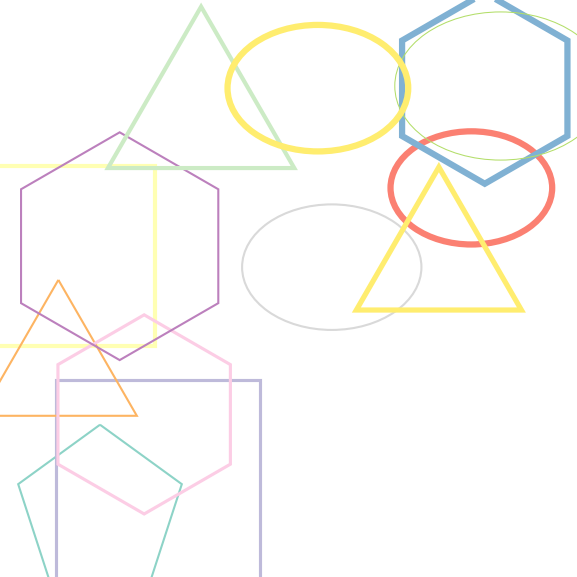[{"shape": "pentagon", "thickness": 1, "radius": 0.74, "center": [0.173, 0.115]}, {"shape": "square", "thickness": 2, "radius": 0.78, "center": [0.113, 0.555]}, {"shape": "square", "thickness": 1.5, "radius": 0.88, "center": [0.273, 0.164]}, {"shape": "oval", "thickness": 3, "radius": 0.7, "center": [0.816, 0.674]}, {"shape": "hexagon", "thickness": 3, "radius": 0.83, "center": [0.839, 0.846]}, {"shape": "triangle", "thickness": 1, "radius": 0.78, "center": [0.101, 0.358]}, {"shape": "oval", "thickness": 0.5, "radius": 0.92, "center": [0.867, 0.85]}, {"shape": "hexagon", "thickness": 1.5, "radius": 0.86, "center": [0.25, 0.282]}, {"shape": "oval", "thickness": 1, "radius": 0.78, "center": [0.574, 0.537]}, {"shape": "hexagon", "thickness": 1, "radius": 0.99, "center": [0.207, 0.573]}, {"shape": "triangle", "thickness": 2, "radius": 0.93, "center": [0.348, 0.801]}, {"shape": "oval", "thickness": 3, "radius": 0.78, "center": [0.55, 0.846]}, {"shape": "triangle", "thickness": 2.5, "radius": 0.83, "center": [0.76, 0.545]}]